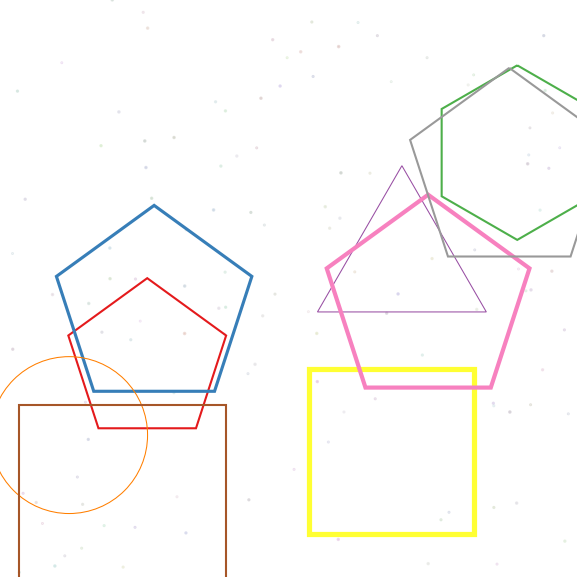[{"shape": "pentagon", "thickness": 1, "radius": 0.72, "center": [0.255, 0.374]}, {"shape": "pentagon", "thickness": 1.5, "radius": 0.89, "center": [0.267, 0.466]}, {"shape": "hexagon", "thickness": 1, "radius": 0.76, "center": [0.896, 0.735]}, {"shape": "triangle", "thickness": 0.5, "radius": 0.84, "center": [0.696, 0.543]}, {"shape": "circle", "thickness": 0.5, "radius": 0.68, "center": [0.12, 0.246]}, {"shape": "square", "thickness": 2.5, "radius": 0.72, "center": [0.678, 0.217]}, {"shape": "square", "thickness": 1, "radius": 0.89, "center": [0.212, 0.119]}, {"shape": "pentagon", "thickness": 2, "radius": 0.92, "center": [0.741, 0.477]}, {"shape": "pentagon", "thickness": 1, "radius": 0.9, "center": [0.882, 0.701]}]